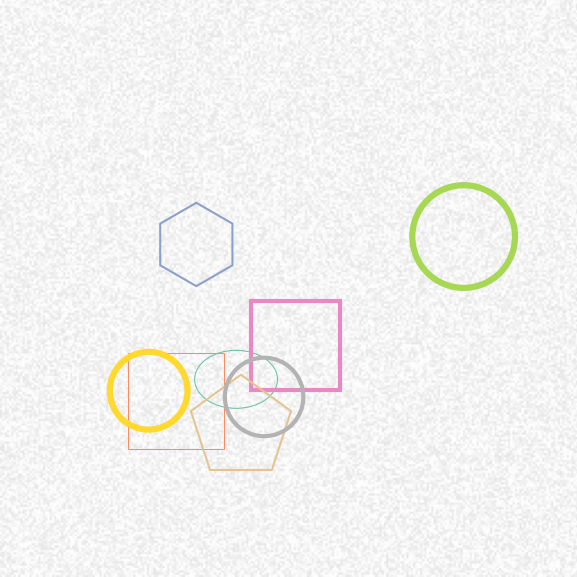[{"shape": "oval", "thickness": 0.5, "radius": 0.36, "center": [0.409, 0.342]}, {"shape": "square", "thickness": 0.5, "radius": 0.41, "center": [0.305, 0.305]}, {"shape": "hexagon", "thickness": 1, "radius": 0.36, "center": [0.34, 0.576]}, {"shape": "square", "thickness": 2, "radius": 0.38, "center": [0.512, 0.401]}, {"shape": "circle", "thickness": 3, "radius": 0.44, "center": [0.803, 0.59]}, {"shape": "circle", "thickness": 3, "radius": 0.34, "center": [0.257, 0.323]}, {"shape": "pentagon", "thickness": 1, "radius": 0.46, "center": [0.417, 0.259]}, {"shape": "circle", "thickness": 2, "radius": 0.34, "center": [0.457, 0.312]}]